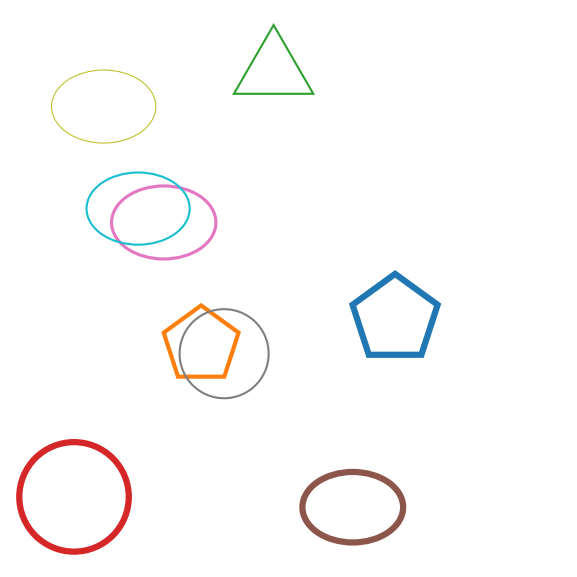[{"shape": "pentagon", "thickness": 3, "radius": 0.39, "center": [0.684, 0.447]}, {"shape": "pentagon", "thickness": 2, "radius": 0.34, "center": [0.348, 0.402]}, {"shape": "triangle", "thickness": 1, "radius": 0.4, "center": [0.474, 0.876]}, {"shape": "circle", "thickness": 3, "radius": 0.47, "center": [0.128, 0.139]}, {"shape": "oval", "thickness": 3, "radius": 0.44, "center": [0.611, 0.121]}, {"shape": "oval", "thickness": 1.5, "radius": 0.45, "center": [0.284, 0.614]}, {"shape": "circle", "thickness": 1, "radius": 0.39, "center": [0.388, 0.387]}, {"shape": "oval", "thickness": 0.5, "radius": 0.45, "center": [0.18, 0.815]}, {"shape": "oval", "thickness": 1, "radius": 0.45, "center": [0.239, 0.638]}]